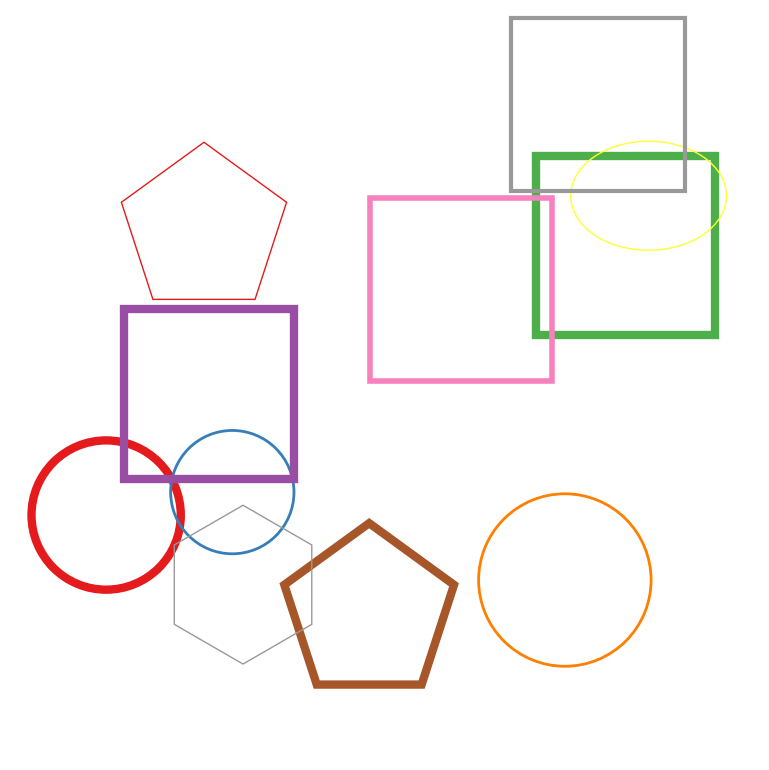[{"shape": "circle", "thickness": 3, "radius": 0.48, "center": [0.138, 0.331]}, {"shape": "pentagon", "thickness": 0.5, "radius": 0.56, "center": [0.265, 0.702]}, {"shape": "circle", "thickness": 1, "radius": 0.4, "center": [0.302, 0.361]}, {"shape": "square", "thickness": 3, "radius": 0.58, "center": [0.812, 0.681]}, {"shape": "square", "thickness": 3, "radius": 0.55, "center": [0.271, 0.489]}, {"shape": "circle", "thickness": 1, "radius": 0.56, "center": [0.734, 0.247]}, {"shape": "oval", "thickness": 0.5, "radius": 0.51, "center": [0.842, 0.746]}, {"shape": "pentagon", "thickness": 3, "radius": 0.58, "center": [0.479, 0.205]}, {"shape": "square", "thickness": 2, "radius": 0.59, "center": [0.599, 0.624]}, {"shape": "square", "thickness": 1.5, "radius": 0.56, "center": [0.777, 0.864]}, {"shape": "hexagon", "thickness": 0.5, "radius": 0.52, "center": [0.316, 0.241]}]